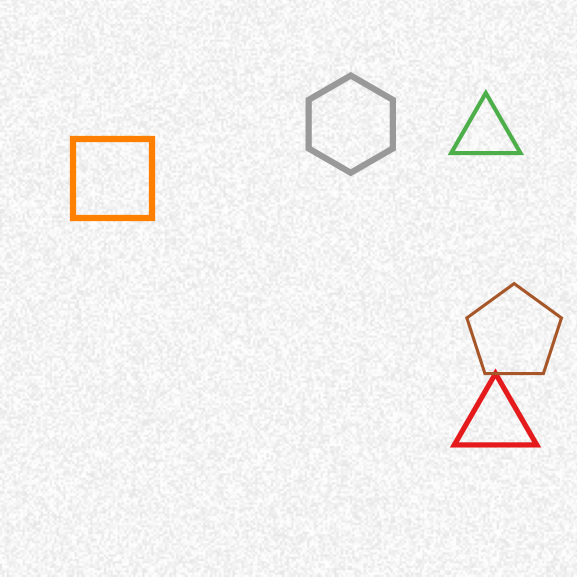[{"shape": "triangle", "thickness": 2.5, "radius": 0.41, "center": [0.858, 0.27]}, {"shape": "triangle", "thickness": 2, "radius": 0.35, "center": [0.841, 0.769]}, {"shape": "square", "thickness": 3, "radius": 0.34, "center": [0.195, 0.69]}, {"shape": "pentagon", "thickness": 1.5, "radius": 0.43, "center": [0.89, 0.422]}, {"shape": "hexagon", "thickness": 3, "radius": 0.42, "center": [0.607, 0.784]}]